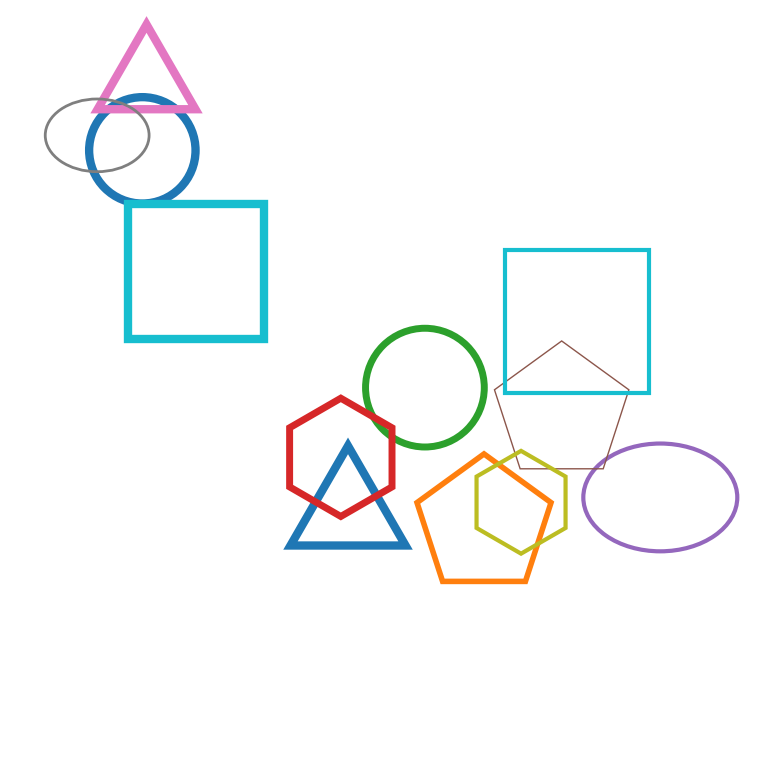[{"shape": "circle", "thickness": 3, "radius": 0.35, "center": [0.185, 0.805]}, {"shape": "triangle", "thickness": 3, "radius": 0.43, "center": [0.452, 0.335]}, {"shape": "pentagon", "thickness": 2, "radius": 0.46, "center": [0.629, 0.319]}, {"shape": "circle", "thickness": 2.5, "radius": 0.39, "center": [0.552, 0.497]}, {"shape": "hexagon", "thickness": 2.5, "radius": 0.38, "center": [0.443, 0.406]}, {"shape": "oval", "thickness": 1.5, "radius": 0.5, "center": [0.858, 0.354]}, {"shape": "pentagon", "thickness": 0.5, "radius": 0.46, "center": [0.729, 0.465]}, {"shape": "triangle", "thickness": 3, "radius": 0.37, "center": [0.19, 0.895]}, {"shape": "oval", "thickness": 1, "radius": 0.34, "center": [0.126, 0.824]}, {"shape": "hexagon", "thickness": 1.5, "radius": 0.33, "center": [0.677, 0.348]}, {"shape": "square", "thickness": 1.5, "radius": 0.47, "center": [0.75, 0.582]}, {"shape": "square", "thickness": 3, "radius": 0.44, "center": [0.255, 0.647]}]